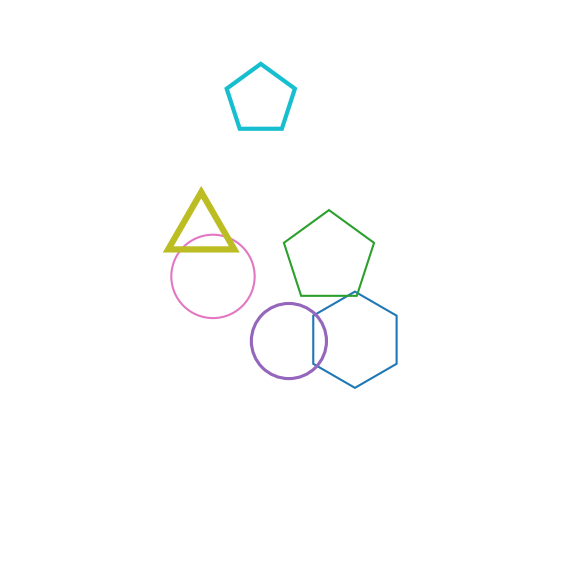[{"shape": "hexagon", "thickness": 1, "radius": 0.42, "center": [0.615, 0.411]}, {"shape": "pentagon", "thickness": 1, "radius": 0.41, "center": [0.57, 0.553]}, {"shape": "circle", "thickness": 1.5, "radius": 0.33, "center": [0.5, 0.409]}, {"shape": "circle", "thickness": 1, "radius": 0.36, "center": [0.369, 0.52]}, {"shape": "triangle", "thickness": 3, "radius": 0.33, "center": [0.348, 0.6]}, {"shape": "pentagon", "thickness": 2, "radius": 0.31, "center": [0.452, 0.826]}]